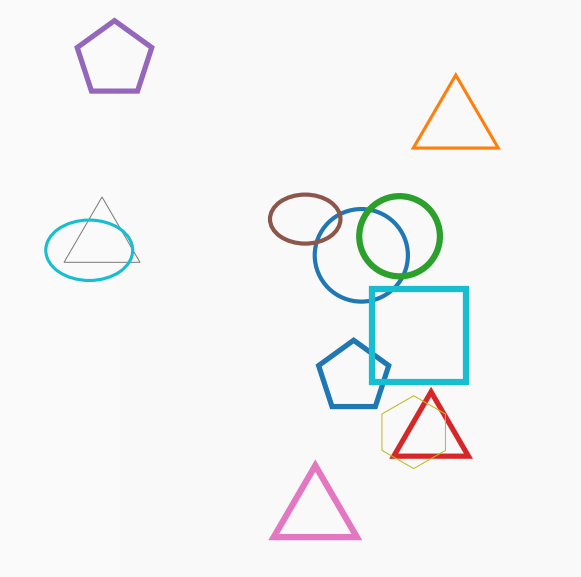[{"shape": "pentagon", "thickness": 2.5, "radius": 0.32, "center": [0.608, 0.346]}, {"shape": "circle", "thickness": 2, "radius": 0.4, "center": [0.622, 0.557]}, {"shape": "triangle", "thickness": 1.5, "radius": 0.42, "center": [0.784, 0.785]}, {"shape": "circle", "thickness": 3, "radius": 0.35, "center": [0.687, 0.59]}, {"shape": "triangle", "thickness": 2.5, "radius": 0.37, "center": [0.742, 0.246]}, {"shape": "pentagon", "thickness": 2.5, "radius": 0.34, "center": [0.197, 0.896]}, {"shape": "oval", "thickness": 2, "radius": 0.3, "center": [0.525, 0.62]}, {"shape": "triangle", "thickness": 3, "radius": 0.41, "center": [0.542, 0.11]}, {"shape": "triangle", "thickness": 0.5, "radius": 0.38, "center": [0.176, 0.583]}, {"shape": "hexagon", "thickness": 0.5, "radius": 0.32, "center": [0.712, 0.251]}, {"shape": "oval", "thickness": 1.5, "radius": 0.37, "center": [0.154, 0.566]}, {"shape": "square", "thickness": 3, "radius": 0.4, "center": [0.721, 0.419]}]